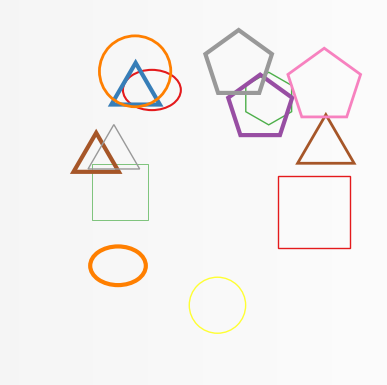[{"shape": "square", "thickness": 1, "radius": 0.47, "center": [0.811, 0.449]}, {"shape": "oval", "thickness": 1.5, "radius": 0.37, "center": [0.392, 0.766]}, {"shape": "triangle", "thickness": 3, "radius": 0.36, "center": [0.35, 0.765]}, {"shape": "hexagon", "thickness": 1, "radius": 0.34, "center": [0.693, 0.744]}, {"shape": "square", "thickness": 0.5, "radius": 0.37, "center": [0.31, 0.501]}, {"shape": "pentagon", "thickness": 3, "radius": 0.43, "center": [0.671, 0.719]}, {"shape": "circle", "thickness": 2, "radius": 0.46, "center": [0.349, 0.815]}, {"shape": "oval", "thickness": 3, "radius": 0.36, "center": [0.305, 0.31]}, {"shape": "circle", "thickness": 1, "radius": 0.36, "center": [0.561, 0.207]}, {"shape": "triangle", "thickness": 2, "radius": 0.42, "center": [0.841, 0.618]}, {"shape": "triangle", "thickness": 3, "radius": 0.34, "center": [0.248, 0.587]}, {"shape": "pentagon", "thickness": 2, "radius": 0.49, "center": [0.837, 0.776]}, {"shape": "triangle", "thickness": 1, "radius": 0.38, "center": [0.294, 0.6]}, {"shape": "pentagon", "thickness": 3, "radius": 0.45, "center": [0.616, 0.832]}]